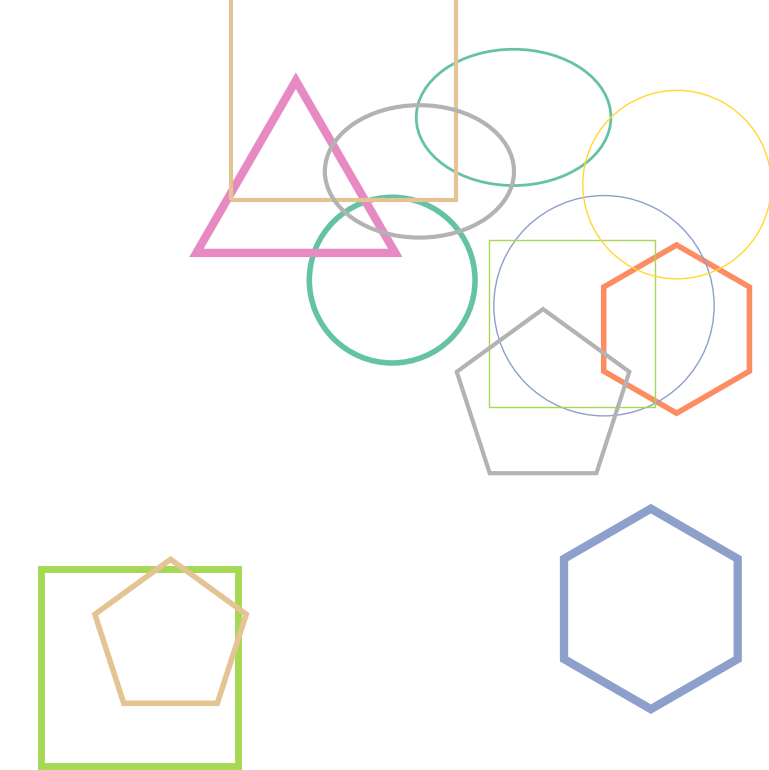[{"shape": "circle", "thickness": 2, "radius": 0.54, "center": [0.509, 0.636]}, {"shape": "oval", "thickness": 1, "radius": 0.63, "center": [0.667, 0.848]}, {"shape": "hexagon", "thickness": 2, "radius": 0.55, "center": [0.879, 0.573]}, {"shape": "circle", "thickness": 0.5, "radius": 0.72, "center": [0.784, 0.603]}, {"shape": "hexagon", "thickness": 3, "radius": 0.65, "center": [0.845, 0.209]}, {"shape": "triangle", "thickness": 3, "radius": 0.75, "center": [0.384, 0.746]}, {"shape": "square", "thickness": 0.5, "radius": 0.54, "center": [0.742, 0.58]}, {"shape": "square", "thickness": 2.5, "radius": 0.64, "center": [0.181, 0.133]}, {"shape": "circle", "thickness": 0.5, "radius": 0.61, "center": [0.879, 0.76]}, {"shape": "square", "thickness": 1.5, "radius": 0.73, "center": [0.446, 0.887]}, {"shape": "pentagon", "thickness": 2, "radius": 0.52, "center": [0.221, 0.17]}, {"shape": "pentagon", "thickness": 1.5, "radius": 0.59, "center": [0.705, 0.481]}, {"shape": "oval", "thickness": 1.5, "radius": 0.61, "center": [0.545, 0.777]}]